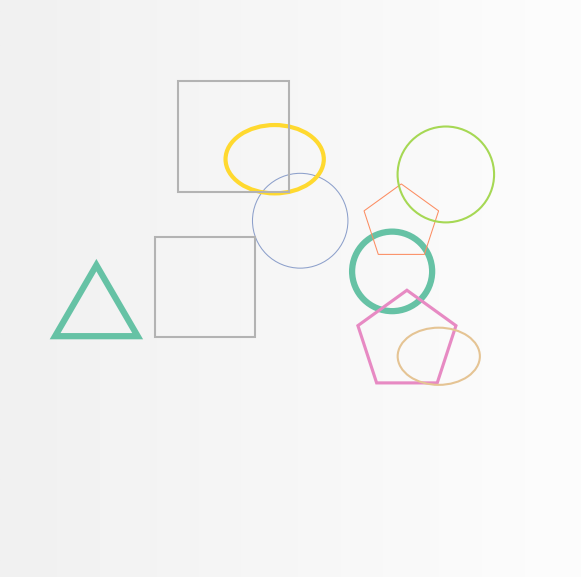[{"shape": "circle", "thickness": 3, "radius": 0.34, "center": [0.675, 0.529]}, {"shape": "triangle", "thickness": 3, "radius": 0.41, "center": [0.166, 0.458]}, {"shape": "pentagon", "thickness": 0.5, "radius": 0.34, "center": [0.69, 0.613]}, {"shape": "circle", "thickness": 0.5, "radius": 0.41, "center": [0.516, 0.617]}, {"shape": "pentagon", "thickness": 1.5, "radius": 0.44, "center": [0.7, 0.408]}, {"shape": "circle", "thickness": 1, "radius": 0.42, "center": [0.767, 0.697]}, {"shape": "oval", "thickness": 2, "radius": 0.42, "center": [0.473, 0.723]}, {"shape": "oval", "thickness": 1, "radius": 0.35, "center": [0.755, 0.382]}, {"shape": "square", "thickness": 1, "radius": 0.48, "center": [0.402, 0.763]}, {"shape": "square", "thickness": 1, "radius": 0.43, "center": [0.352, 0.502]}]